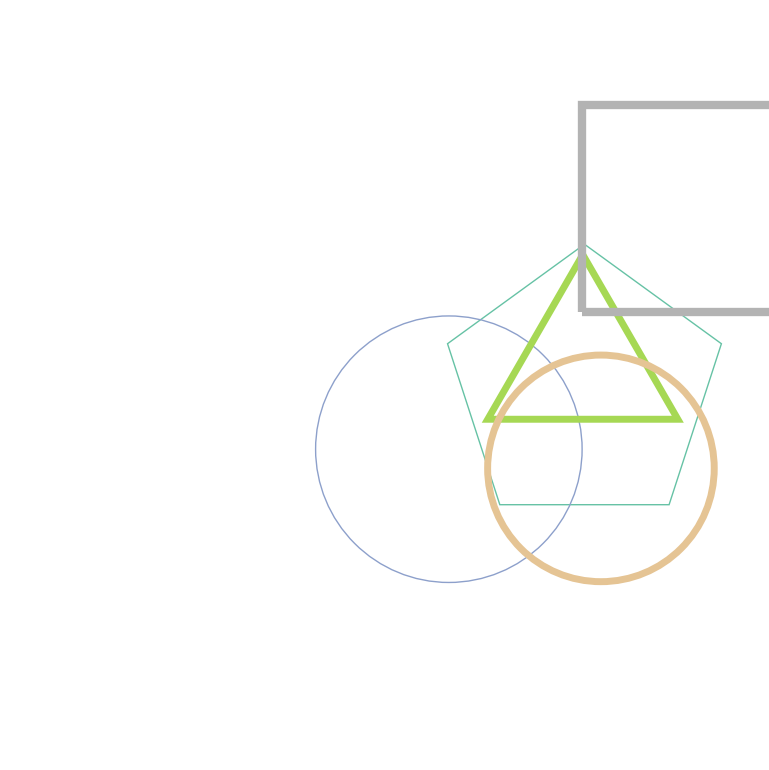[{"shape": "pentagon", "thickness": 0.5, "radius": 0.93, "center": [0.759, 0.496]}, {"shape": "circle", "thickness": 0.5, "radius": 0.87, "center": [0.583, 0.417]}, {"shape": "triangle", "thickness": 2.5, "radius": 0.71, "center": [0.757, 0.527]}, {"shape": "circle", "thickness": 2.5, "radius": 0.74, "center": [0.78, 0.392]}, {"shape": "square", "thickness": 3, "radius": 0.67, "center": [0.891, 0.729]}]